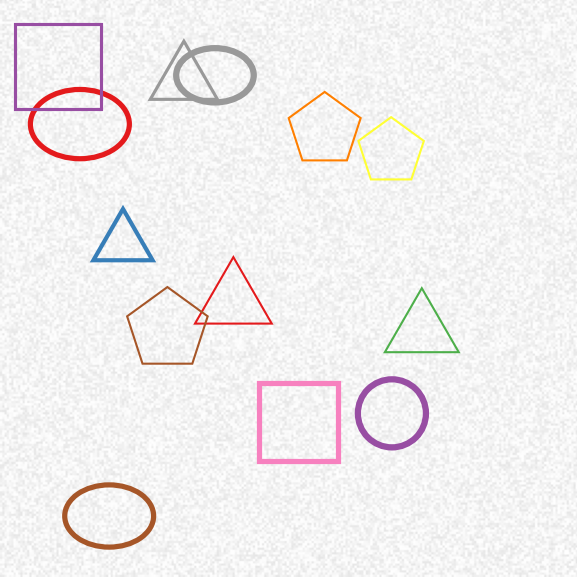[{"shape": "oval", "thickness": 2.5, "radius": 0.43, "center": [0.138, 0.784]}, {"shape": "triangle", "thickness": 1, "radius": 0.38, "center": [0.404, 0.477]}, {"shape": "triangle", "thickness": 2, "radius": 0.3, "center": [0.213, 0.578]}, {"shape": "triangle", "thickness": 1, "radius": 0.37, "center": [0.73, 0.426]}, {"shape": "circle", "thickness": 3, "radius": 0.29, "center": [0.679, 0.283]}, {"shape": "square", "thickness": 1.5, "radius": 0.37, "center": [0.101, 0.884]}, {"shape": "pentagon", "thickness": 1, "radius": 0.33, "center": [0.562, 0.774]}, {"shape": "pentagon", "thickness": 1, "radius": 0.3, "center": [0.677, 0.737]}, {"shape": "pentagon", "thickness": 1, "radius": 0.37, "center": [0.29, 0.429]}, {"shape": "oval", "thickness": 2.5, "radius": 0.38, "center": [0.189, 0.106]}, {"shape": "square", "thickness": 2.5, "radius": 0.34, "center": [0.517, 0.268]}, {"shape": "oval", "thickness": 3, "radius": 0.34, "center": [0.372, 0.869]}, {"shape": "triangle", "thickness": 1.5, "radius": 0.34, "center": [0.318, 0.861]}]